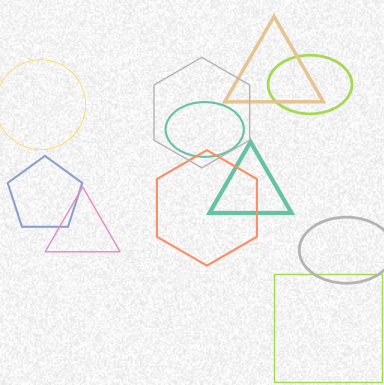[{"shape": "oval", "thickness": 1.5, "radius": 0.51, "center": [0.532, 0.664]}, {"shape": "triangle", "thickness": 3, "radius": 0.62, "center": [0.651, 0.508]}, {"shape": "hexagon", "thickness": 1.5, "radius": 0.75, "center": [0.537, 0.46]}, {"shape": "pentagon", "thickness": 1.5, "radius": 0.51, "center": [0.117, 0.493]}, {"shape": "triangle", "thickness": 1, "radius": 0.56, "center": [0.215, 0.402]}, {"shape": "oval", "thickness": 2, "radius": 0.54, "center": [0.805, 0.78]}, {"shape": "square", "thickness": 1, "radius": 0.7, "center": [0.852, 0.147]}, {"shape": "circle", "thickness": 0.5, "radius": 0.58, "center": [0.106, 0.728]}, {"shape": "triangle", "thickness": 2.5, "radius": 0.74, "center": [0.712, 0.809]}, {"shape": "hexagon", "thickness": 1, "radius": 0.72, "center": [0.524, 0.708]}, {"shape": "oval", "thickness": 2, "radius": 0.61, "center": [0.9, 0.35]}]